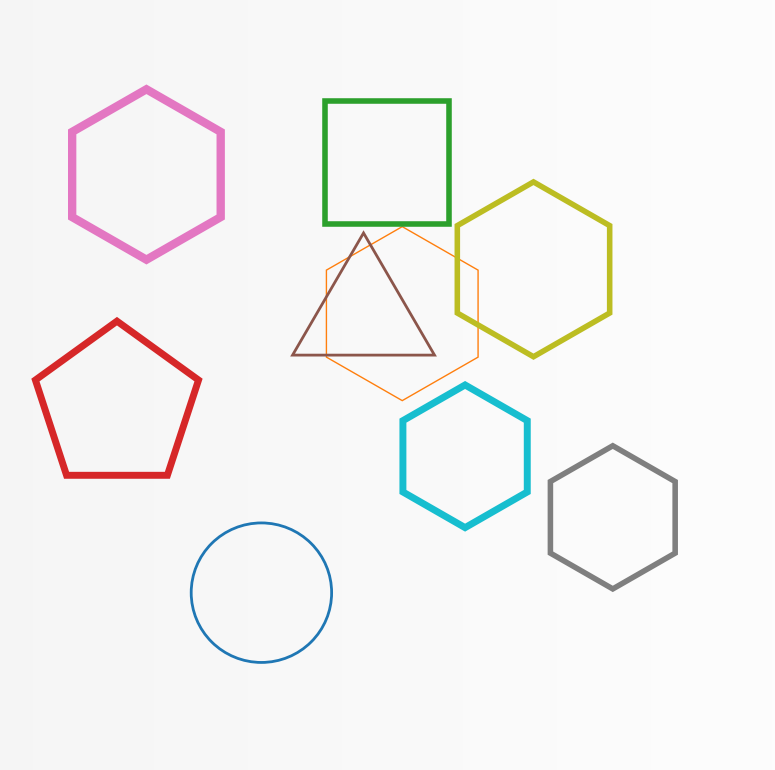[{"shape": "circle", "thickness": 1, "radius": 0.45, "center": [0.337, 0.23]}, {"shape": "hexagon", "thickness": 0.5, "radius": 0.56, "center": [0.519, 0.593]}, {"shape": "square", "thickness": 2, "radius": 0.4, "center": [0.499, 0.789]}, {"shape": "pentagon", "thickness": 2.5, "radius": 0.55, "center": [0.151, 0.472]}, {"shape": "triangle", "thickness": 1, "radius": 0.53, "center": [0.469, 0.592]}, {"shape": "hexagon", "thickness": 3, "radius": 0.55, "center": [0.189, 0.773]}, {"shape": "hexagon", "thickness": 2, "radius": 0.46, "center": [0.791, 0.328]}, {"shape": "hexagon", "thickness": 2, "radius": 0.57, "center": [0.688, 0.65]}, {"shape": "hexagon", "thickness": 2.5, "radius": 0.46, "center": [0.6, 0.407]}]